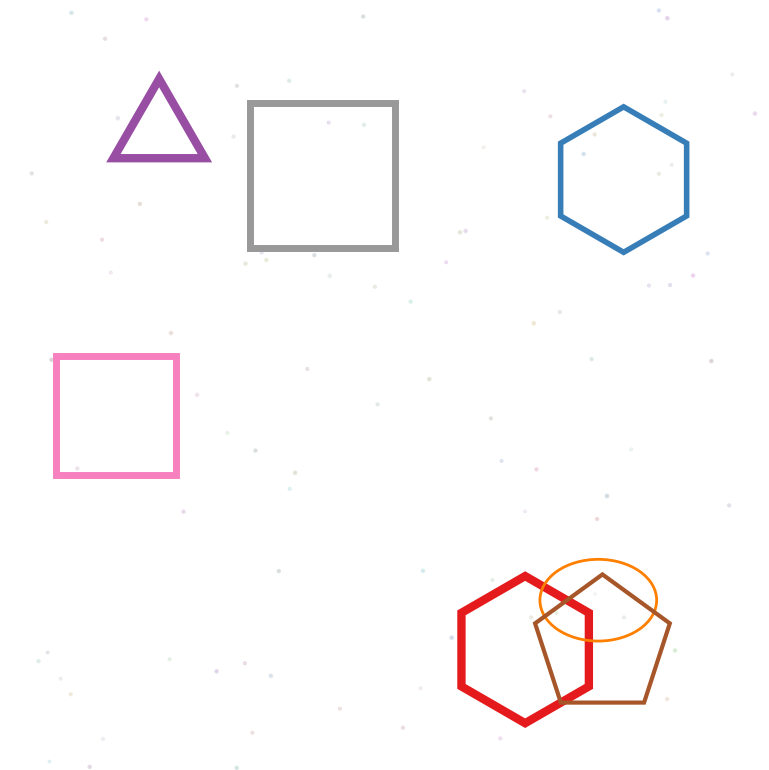[{"shape": "hexagon", "thickness": 3, "radius": 0.48, "center": [0.682, 0.156]}, {"shape": "hexagon", "thickness": 2, "radius": 0.47, "center": [0.81, 0.767]}, {"shape": "triangle", "thickness": 3, "radius": 0.34, "center": [0.207, 0.829]}, {"shape": "oval", "thickness": 1, "radius": 0.38, "center": [0.777, 0.221]}, {"shape": "pentagon", "thickness": 1.5, "radius": 0.46, "center": [0.782, 0.162]}, {"shape": "square", "thickness": 2.5, "radius": 0.39, "center": [0.151, 0.461]}, {"shape": "square", "thickness": 2.5, "radius": 0.47, "center": [0.419, 0.772]}]